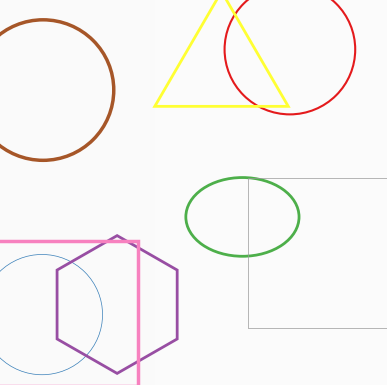[{"shape": "circle", "thickness": 1.5, "radius": 0.84, "center": [0.748, 0.871]}, {"shape": "circle", "thickness": 0.5, "radius": 0.78, "center": [0.108, 0.183]}, {"shape": "oval", "thickness": 2, "radius": 0.73, "center": [0.626, 0.437]}, {"shape": "hexagon", "thickness": 2, "radius": 0.89, "center": [0.302, 0.209]}, {"shape": "triangle", "thickness": 2, "radius": 0.99, "center": [0.572, 0.823]}, {"shape": "circle", "thickness": 2.5, "radius": 0.91, "center": [0.111, 0.766]}, {"shape": "square", "thickness": 2.5, "radius": 0.94, "center": [0.169, 0.186]}, {"shape": "square", "thickness": 0.5, "radius": 0.97, "center": [0.836, 0.343]}]